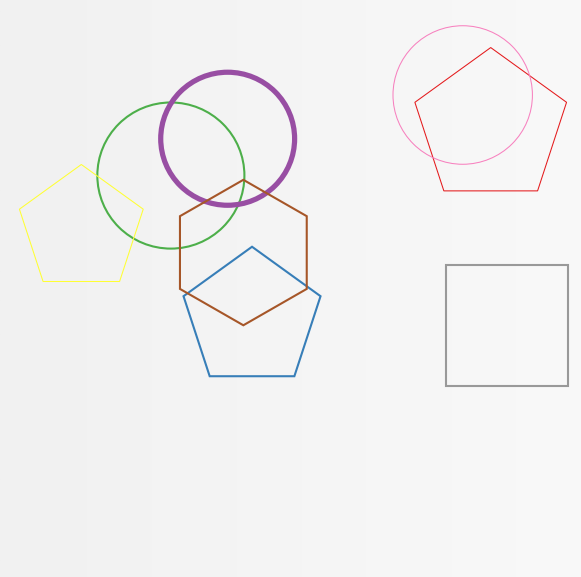[{"shape": "pentagon", "thickness": 0.5, "radius": 0.69, "center": [0.844, 0.78]}, {"shape": "pentagon", "thickness": 1, "radius": 0.62, "center": [0.434, 0.448]}, {"shape": "circle", "thickness": 1, "radius": 0.63, "center": [0.294, 0.695]}, {"shape": "circle", "thickness": 2.5, "radius": 0.58, "center": [0.392, 0.759]}, {"shape": "pentagon", "thickness": 0.5, "radius": 0.56, "center": [0.14, 0.602]}, {"shape": "hexagon", "thickness": 1, "radius": 0.63, "center": [0.419, 0.562]}, {"shape": "circle", "thickness": 0.5, "radius": 0.6, "center": [0.796, 0.835]}, {"shape": "square", "thickness": 1, "radius": 0.52, "center": [0.872, 0.435]}]